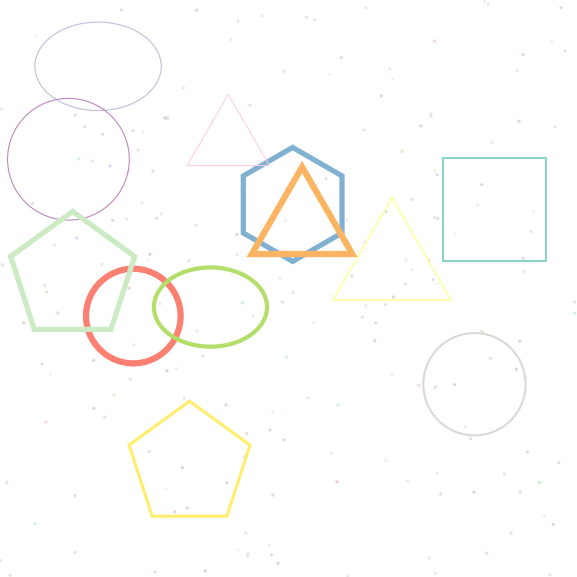[{"shape": "square", "thickness": 1, "radius": 0.45, "center": [0.856, 0.636]}, {"shape": "triangle", "thickness": 1, "radius": 0.59, "center": [0.679, 0.538]}, {"shape": "oval", "thickness": 0.5, "radius": 0.55, "center": [0.17, 0.884]}, {"shape": "circle", "thickness": 3, "radius": 0.41, "center": [0.231, 0.452]}, {"shape": "hexagon", "thickness": 2.5, "radius": 0.49, "center": [0.507, 0.645]}, {"shape": "triangle", "thickness": 3, "radius": 0.5, "center": [0.523, 0.609]}, {"shape": "oval", "thickness": 2, "radius": 0.49, "center": [0.364, 0.467]}, {"shape": "triangle", "thickness": 0.5, "radius": 0.41, "center": [0.395, 0.754]}, {"shape": "circle", "thickness": 1, "radius": 0.44, "center": [0.822, 0.334]}, {"shape": "circle", "thickness": 0.5, "radius": 0.53, "center": [0.118, 0.723]}, {"shape": "pentagon", "thickness": 2.5, "radius": 0.56, "center": [0.126, 0.52]}, {"shape": "pentagon", "thickness": 1.5, "radius": 0.55, "center": [0.328, 0.194]}]